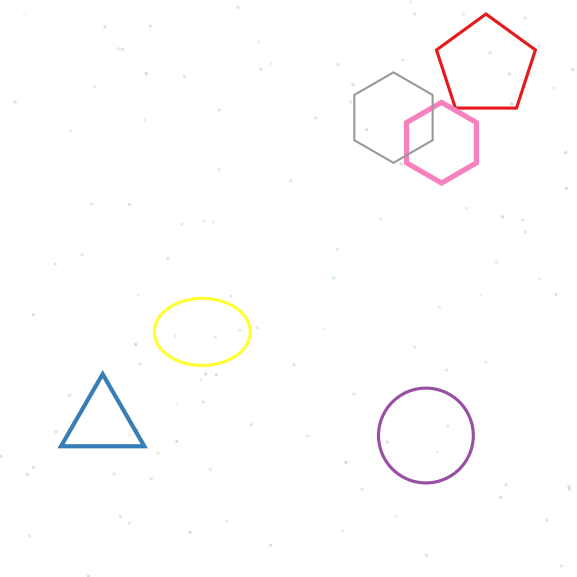[{"shape": "pentagon", "thickness": 1.5, "radius": 0.45, "center": [0.841, 0.885]}, {"shape": "triangle", "thickness": 2, "radius": 0.42, "center": [0.178, 0.268]}, {"shape": "circle", "thickness": 1.5, "radius": 0.41, "center": [0.738, 0.245]}, {"shape": "oval", "thickness": 1.5, "radius": 0.42, "center": [0.35, 0.424]}, {"shape": "hexagon", "thickness": 2.5, "radius": 0.35, "center": [0.765, 0.752]}, {"shape": "hexagon", "thickness": 1, "radius": 0.39, "center": [0.681, 0.796]}]